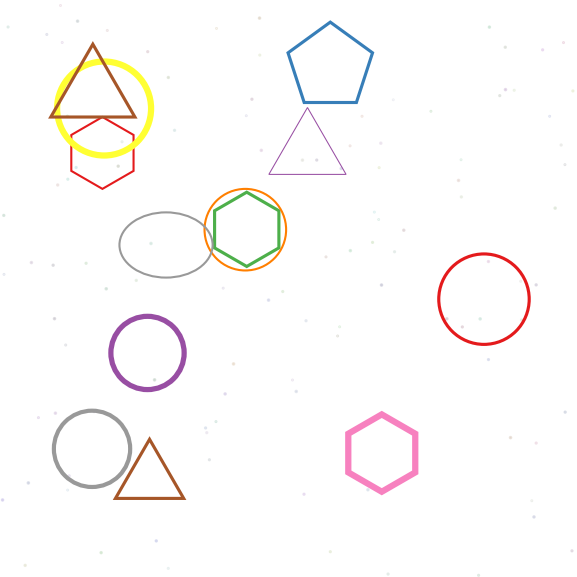[{"shape": "circle", "thickness": 1.5, "radius": 0.39, "center": [0.838, 0.481]}, {"shape": "hexagon", "thickness": 1, "radius": 0.31, "center": [0.177, 0.734]}, {"shape": "pentagon", "thickness": 1.5, "radius": 0.38, "center": [0.572, 0.884]}, {"shape": "hexagon", "thickness": 1.5, "radius": 0.32, "center": [0.427, 0.602]}, {"shape": "circle", "thickness": 2.5, "radius": 0.32, "center": [0.255, 0.388]}, {"shape": "triangle", "thickness": 0.5, "radius": 0.39, "center": [0.532, 0.736]}, {"shape": "circle", "thickness": 1, "radius": 0.35, "center": [0.425, 0.601]}, {"shape": "circle", "thickness": 3, "radius": 0.41, "center": [0.18, 0.811]}, {"shape": "triangle", "thickness": 1.5, "radius": 0.42, "center": [0.161, 0.839]}, {"shape": "triangle", "thickness": 1.5, "radius": 0.34, "center": [0.259, 0.17]}, {"shape": "hexagon", "thickness": 3, "radius": 0.33, "center": [0.661, 0.215]}, {"shape": "oval", "thickness": 1, "radius": 0.4, "center": [0.288, 0.575]}, {"shape": "circle", "thickness": 2, "radius": 0.33, "center": [0.159, 0.222]}]